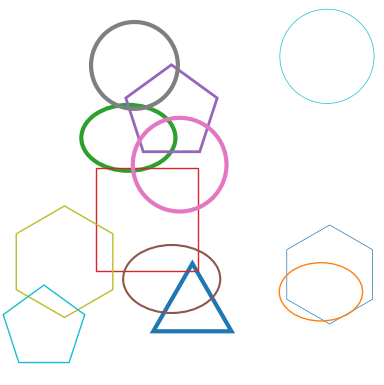[{"shape": "triangle", "thickness": 3, "radius": 0.59, "center": [0.5, 0.198]}, {"shape": "hexagon", "thickness": 0.5, "radius": 0.64, "center": [0.856, 0.287]}, {"shape": "oval", "thickness": 1, "radius": 0.54, "center": [0.834, 0.242]}, {"shape": "oval", "thickness": 3, "radius": 0.61, "center": [0.333, 0.642]}, {"shape": "square", "thickness": 1, "radius": 0.67, "center": [0.381, 0.43]}, {"shape": "pentagon", "thickness": 2, "radius": 0.62, "center": [0.445, 0.707]}, {"shape": "oval", "thickness": 1.5, "radius": 0.63, "center": [0.446, 0.275]}, {"shape": "circle", "thickness": 3, "radius": 0.61, "center": [0.467, 0.572]}, {"shape": "circle", "thickness": 3, "radius": 0.56, "center": [0.349, 0.83]}, {"shape": "hexagon", "thickness": 1, "radius": 0.72, "center": [0.168, 0.32]}, {"shape": "circle", "thickness": 0.5, "radius": 0.61, "center": [0.849, 0.854]}, {"shape": "pentagon", "thickness": 1, "radius": 0.56, "center": [0.114, 0.148]}]